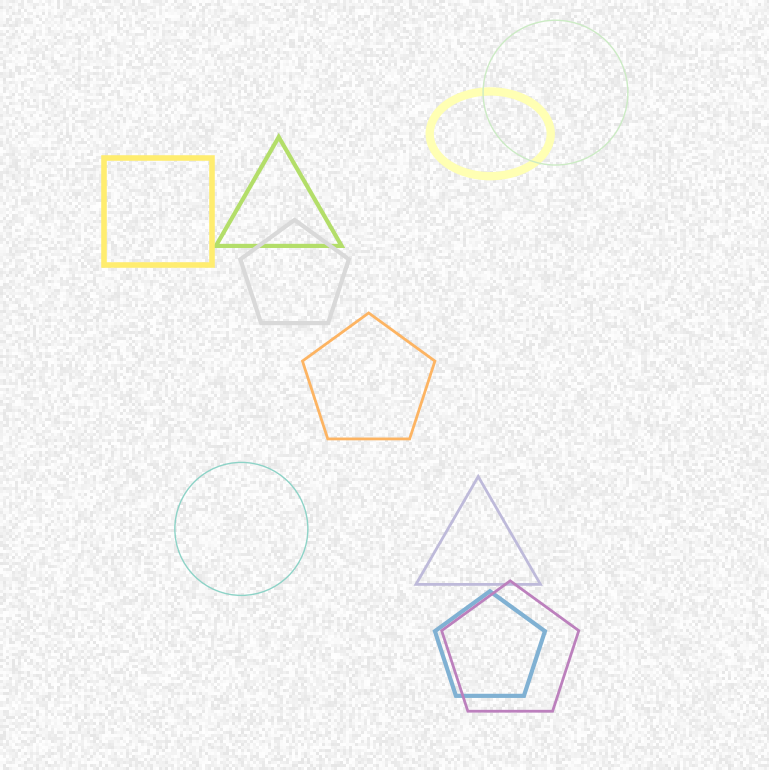[{"shape": "circle", "thickness": 0.5, "radius": 0.43, "center": [0.313, 0.313]}, {"shape": "oval", "thickness": 3, "radius": 0.39, "center": [0.637, 0.826]}, {"shape": "triangle", "thickness": 1, "radius": 0.47, "center": [0.621, 0.288]}, {"shape": "pentagon", "thickness": 1.5, "radius": 0.38, "center": [0.636, 0.157]}, {"shape": "pentagon", "thickness": 1, "radius": 0.45, "center": [0.479, 0.503]}, {"shape": "triangle", "thickness": 1.5, "radius": 0.47, "center": [0.362, 0.728]}, {"shape": "pentagon", "thickness": 1.5, "radius": 0.37, "center": [0.383, 0.64]}, {"shape": "pentagon", "thickness": 1, "radius": 0.47, "center": [0.663, 0.152]}, {"shape": "circle", "thickness": 0.5, "radius": 0.47, "center": [0.721, 0.88]}, {"shape": "square", "thickness": 2, "radius": 0.35, "center": [0.205, 0.725]}]